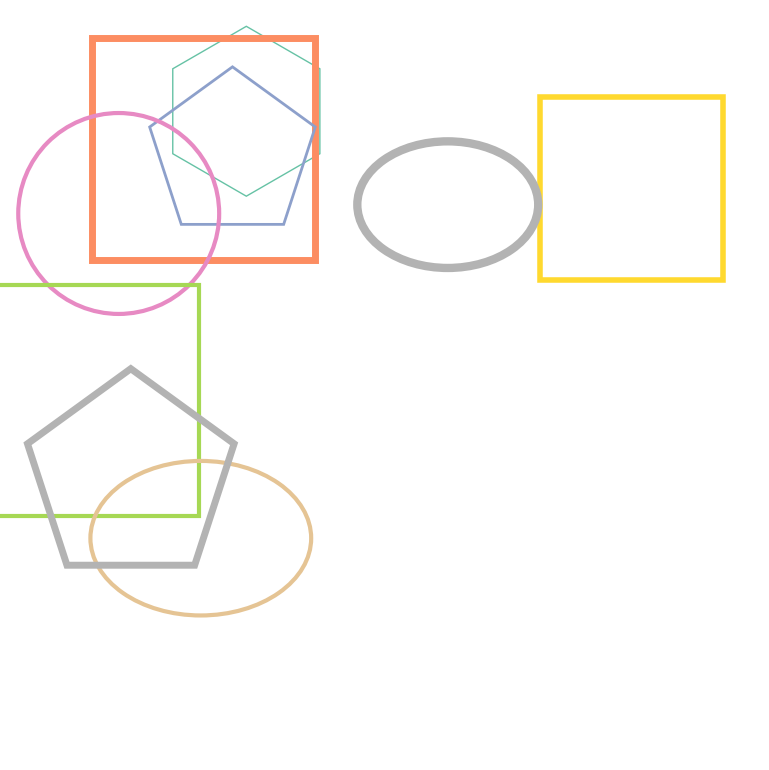[{"shape": "hexagon", "thickness": 0.5, "radius": 0.55, "center": [0.32, 0.856]}, {"shape": "square", "thickness": 2.5, "radius": 0.72, "center": [0.264, 0.807]}, {"shape": "pentagon", "thickness": 1, "radius": 0.57, "center": [0.302, 0.8]}, {"shape": "circle", "thickness": 1.5, "radius": 0.65, "center": [0.154, 0.723]}, {"shape": "square", "thickness": 1.5, "radius": 0.75, "center": [0.109, 0.48]}, {"shape": "square", "thickness": 2, "radius": 0.59, "center": [0.82, 0.755]}, {"shape": "oval", "thickness": 1.5, "radius": 0.72, "center": [0.261, 0.301]}, {"shape": "pentagon", "thickness": 2.5, "radius": 0.71, "center": [0.17, 0.38]}, {"shape": "oval", "thickness": 3, "radius": 0.59, "center": [0.582, 0.734]}]